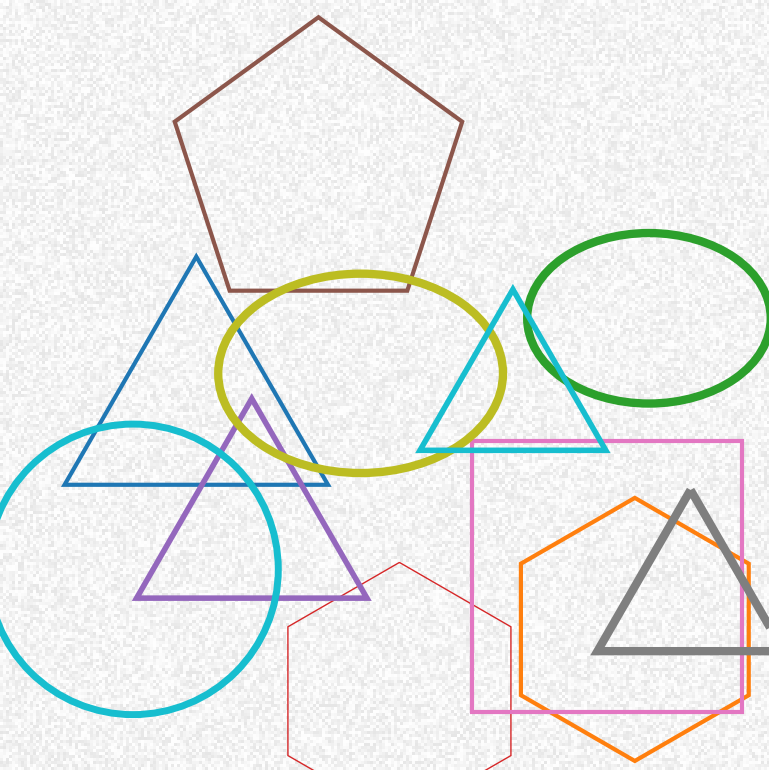[{"shape": "triangle", "thickness": 1.5, "radius": 0.99, "center": [0.255, 0.469]}, {"shape": "hexagon", "thickness": 1.5, "radius": 0.85, "center": [0.824, 0.183]}, {"shape": "oval", "thickness": 3, "radius": 0.79, "center": [0.843, 0.587]}, {"shape": "hexagon", "thickness": 0.5, "radius": 0.84, "center": [0.519, 0.102]}, {"shape": "triangle", "thickness": 2, "radius": 0.86, "center": [0.327, 0.31]}, {"shape": "pentagon", "thickness": 1.5, "radius": 0.98, "center": [0.414, 0.781]}, {"shape": "square", "thickness": 1.5, "radius": 0.88, "center": [0.788, 0.251]}, {"shape": "triangle", "thickness": 3, "radius": 0.7, "center": [0.897, 0.224]}, {"shape": "oval", "thickness": 3, "radius": 0.92, "center": [0.468, 0.515]}, {"shape": "circle", "thickness": 2.5, "radius": 0.94, "center": [0.173, 0.261]}, {"shape": "triangle", "thickness": 2, "radius": 0.7, "center": [0.666, 0.485]}]